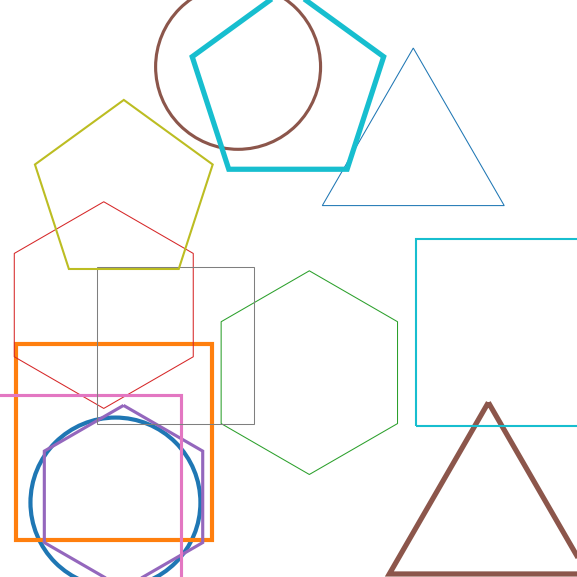[{"shape": "triangle", "thickness": 0.5, "radius": 0.91, "center": [0.716, 0.734]}, {"shape": "circle", "thickness": 2, "radius": 0.74, "center": [0.2, 0.129]}, {"shape": "square", "thickness": 2, "radius": 0.85, "center": [0.197, 0.234]}, {"shape": "hexagon", "thickness": 0.5, "radius": 0.88, "center": [0.536, 0.354]}, {"shape": "hexagon", "thickness": 0.5, "radius": 0.89, "center": [0.18, 0.471]}, {"shape": "hexagon", "thickness": 1.5, "radius": 0.79, "center": [0.214, 0.139]}, {"shape": "circle", "thickness": 1.5, "radius": 0.71, "center": [0.412, 0.883]}, {"shape": "triangle", "thickness": 2.5, "radius": 0.99, "center": [0.846, 0.104]}, {"shape": "square", "thickness": 1.5, "radius": 0.87, "center": [0.139, 0.141]}, {"shape": "square", "thickness": 0.5, "radius": 0.68, "center": [0.304, 0.401]}, {"shape": "pentagon", "thickness": 1, "radius": 0.81, "center": [0.214, 0.664]}, {"shape": "square", "thickness": 1, "radius": 0.81, "center": [0.882, 0.424]}, {"shape": "pentagon", "thickness": 2.5, "radius": 0.87, "center": [0.499, 0.847]}]